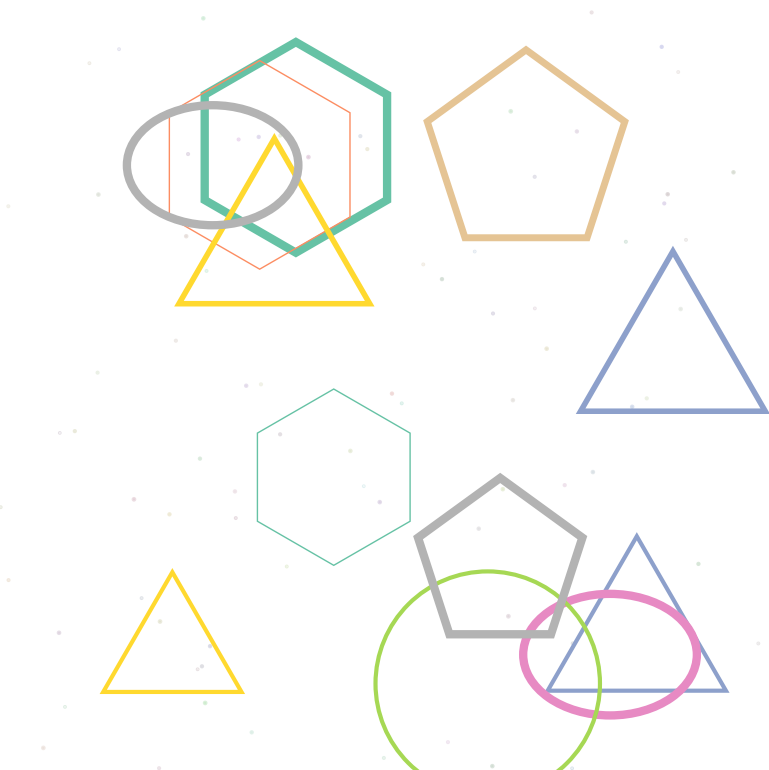[{"shape": "hexagon", "thickness": 3, "radius": 0.68, "center": [0.384, 0.809]}, {"shape": "hexagon", "thickness": 0.5, "radius": 0.57, "center": [0.433, 0.38]}, {"shape": "hexagon", "thickness": 0.5, "radius": 0.68, "center": [0.337, 0.786]}, {"shape": "triangle", "thickness": 2, "radius": 0.69, "center": [0.874, 0.535]}, {"shape": "triangle", "thickness": 1.5, "radius": 0.67, "center": [0.827, 0.17]}, {"shape": "oval", "thickness": 3, "radius": 0.56, "center": [0.792, 0.15]}, {"shape": "circle", "thickness": 1.5, "radius": 0.73, "center": [0.633, 0.112]}, {"shape": "triangle", "thickness": 2, "radius": 0.72, "center": [0.356, 0.677]}, {"shape": "triangle", "thickness": 1.5, "radius": 0.52, "center": [0.224, 0.153]}, {"shape": "pentagon", "thickness": 2.5, "radius": 0.67, "center": [0.683, 0.8]}, {"shape": "oval", "thickness": 3, "radius": 0.56, "center": [0.276, 0.785]}, {"shape": "pentagon", "thickness": 3, "radius": 0.56, "center": [0.65, 0.267]}]